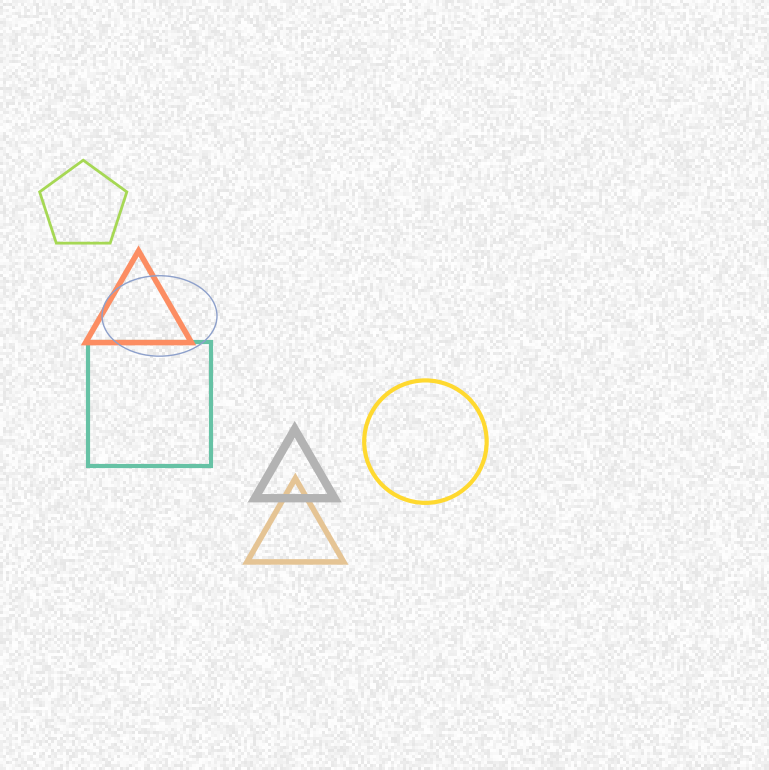[{"shape": "square", "thickness": 1.5, "radius": 0.4, "center": [0.194, 0.475]}, {"shape": "triangle", "thickness": 2, "radius": 0.4, "center": [0.18, 0.595]}, {"shape": "oval", "thickness": 0.5, "radius": 0.37, "center": [0.207, 0.59]}, {"shape": "pentagon", "thickness": 1, "radius": 0.3, "center": [0.108, 0.732]}, {"shape": "circle", "thickness": 1.5, "radius": 0.4, "center": [0.553, 0.426]}, {"shape": "triangle", "thickness": 2, "radius": 0.36, "center": [0.384, 0.306]}, {"shape": "triangle", "thickness": 3, "radius": 0.3, "center": [0.383, 0.383]}]